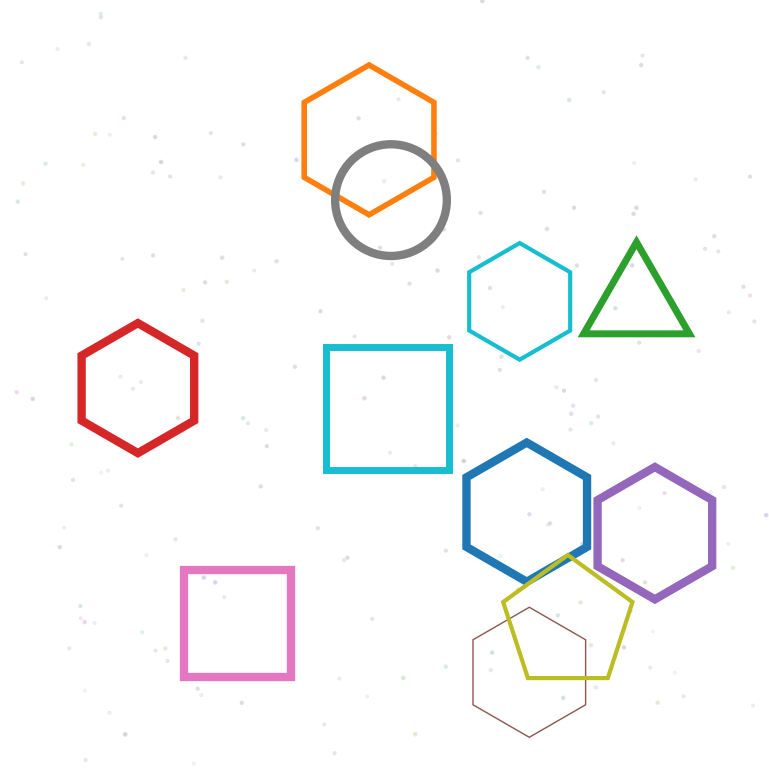[{"shape": "hexagon", "thickness": 3, "radius": 0.45, "center": [0.684, 0.335]}, {"shape": "hexagon", "thickness": 2, "radius": 0.49, "center": [0.479, 0.818]}, {"shape": "triangle", "thickness": 2.5, "radius": 0.4, "center": [0.827, 0.606]}, {"shape": "hexagon", "thickness": 3, "radius": 0.42, "center": [0.179, 0.496]}, {"shape": "hexagon", "thickness": 3, "radius": 0.43, "center": [0.85, 0.308]}, {"shape": "hexagon", "thickness": 0.5, "radius": 0.42, "center": [0.687, 0.127]}, {"shape": "square", "thickness": 3, "radius": 0.35, "center": [0.309, 0.19]}, {"shape": "circle", "thickness": 3, "radius": 0.36, "center": [0.508, 0.74]}, {"shape": "pentagon", "thickness": 1.5, "radius": 0.44, "center": [0.737, 0.191]}, {"shape": "square", "thickness": 2.5, "radius": 0.4, "center": [0.503, 0.469]}, {"shape": "hexagon", "thickness": 1.5, "radius": 0.38, "center": [0.675, 0.609]}]